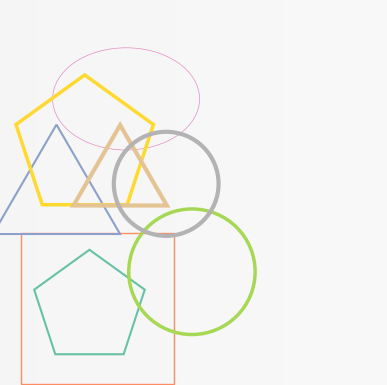[{"shape": "pentagon", "thickness": 1.5, "radius": 0.75, "center": [0.231, 0.201]}, {"shape": "square", "thickness": 1, "radius": 0.98, "center": [0.252, 0.199]}, {"shape": "triangle", "thickness": 1.5, "radius": 0.95, "center": [0.146, 0.487]}, {"shape": "oval", "thickness": 0.5, "radius": 0.95, "center": [0.325, 0.743]}, {"shape": "circle", "thickness": 2.5, "radius": 0.82, "center": [0.495, 0.294]}, {"shape": "pentagon", "thickness": 2.5, "radius": 0.93, "center": [0.219, 0.619]}, {"shape": "triangle", "thickness": 3, "radius": 0.7, "center": [0.31, 0.536]}, {"shape": "circle", "thickness": 3, "radius": 0.68, "center": [0.429, 0.523]}]